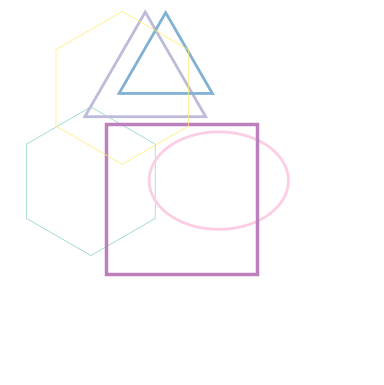[{"shape": "hexagon", "thickness": 0.5, "radius": 0.97, "center": [0.236, 0.529]}, {"shape": "triangle", "thickness": 2, "radius": 0.91, "center": [0.377, 0.787]}, {"shape": "triangle", "thickness": 2, "radius": 0.7, "center": [0.43, 0.827]}, {"shape": "oval", "thickness": 2, "radius": 0.9, "center": [0.568, 0.531]}, {"shape": "square", "thickness": 2.5, "radius": 0.98, "center": [0.471, 0.483]}, {"shape": "hexagon", "thickness": 0.5, "radius": 0.99, "center": [0.317, 0.772]}]